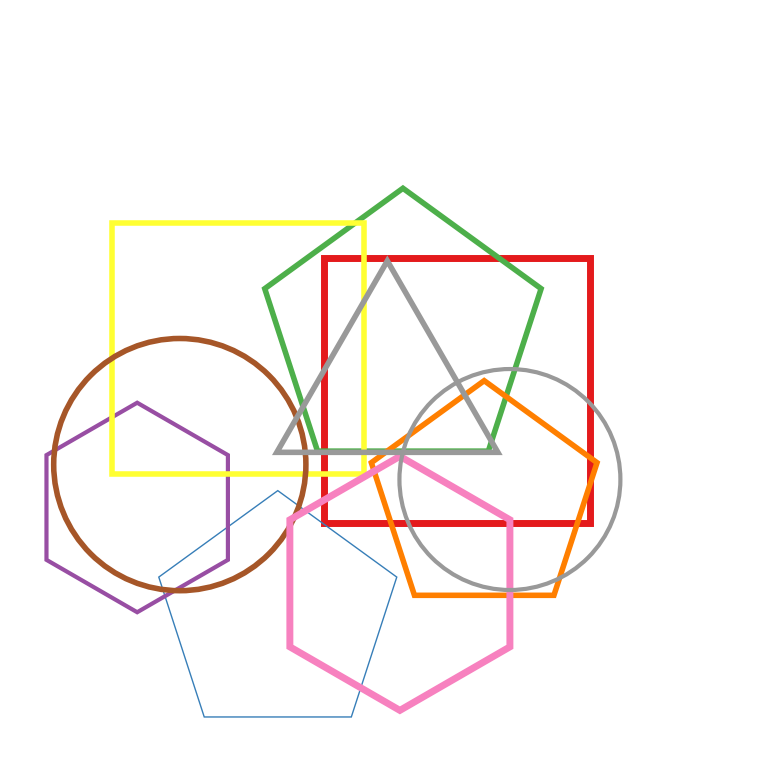[{"shape": "square", "thickness": 2.5, "radius": 0.86, "center": [0.594, 0.493]}, {"shape": "pentagon", "thickness": 0.5, "radius": 0.81, "center": [0.361, 0.2]}, {"shape": "pentagon", "thickness": 2, "radius": 0.94, "center": [0.523, 0.567]}, {"shape": "hexagon", "thickness": 1.5, "radius": 0.68, "center": [0.178, 0.341]}, {"shape": "pentagon", "thickness": 2, "radius": 0.77, "center": [0.629, 0.352]}, {"shape": "square", "thickness": 2, "radius": 0.82, "center": [0.309, 0.548]}, {"shape": "circle", "thickness": 2, "radius": 0.82, "center": [0.234, 0.397]}, {"shape": "hexagon", "thickness": 2.5, "radius": 0.82, "center": [0.519, 0.242]}, {"shape": "triangle", "thickness": 2, "radius": 0.83, "center": [0.503, 0.495]}, {"shape": "circle", "thickness": 1.5, "radius": 0.72, "center": [0.662, 0.377]}]